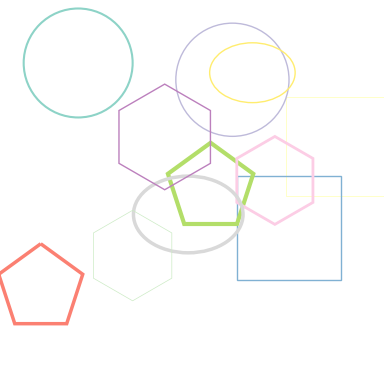[{"shape": "circle", "thickness": 1.5, "radius": 0.71, "center": [0.203, 0.836]}, {"shape": "square", "thickness": 0.5, "radius": 0.64, "center": [0.87, 0.619]}, {"shape": "circle", "thickness": 1, "radius": 0.73, "center": [0.604, 0.793]}, {"shape": "pentagon", "thickness": 2.5, "radius": 0.57, "center": [0.106, 0.252]}, {"shape": "square", "thickness": 1, "radius": 0.68, "center": [0.751, 0.408]}, {"shape": "pentagon", "thickness": 3, "radius": 0.58, "center": [0.547, 0.512]}, {"shape": "hexagon", "thickness": 2, "radius": 0.57, "center": [0.714, 0.531]}, {"shape": "oval", "thickness": 2.5, "radius": 0.71, "center": [0.489, 0.443]}, {"shape": "hexagon", "thickness": 1, "radius": 0.69, "center": [0.428, 0.644]}, {"shape": "hexagon", "thickness": 0.5, "radius": 0.59, "center": [0.344, 0.336]}, {"shape": "oval", "thickness": 1, "radius": 0.56, "center": [0.656, 0.811]}]